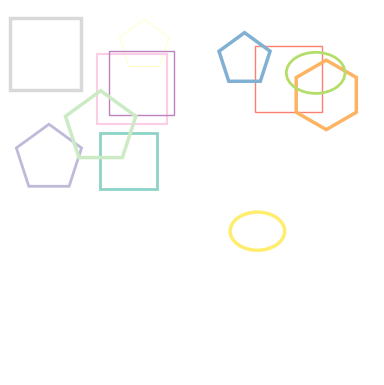[{"shape": "square", "thickness": 2, "radius": 0.37, "center": [0.333, 0.582]}, {"shape": "pentagon", "thickness": 0.5, "radius": 0.34, "center": [0.375, 0.882]}, {"shape": "pentagon", "thickness": 2, "radius": 0.45, "center": [0.127, 0.588]}, {"shape": "square", "thickness": 1, "radius": 0.43, "center": [0.749, 0.795]}, {"shape": "pentagon", "thickness": 2.5, "radius": 0.35, "center": [0.635, 0.845]}, {"shape": "hexagon", "thickness": 2.5, "radius": 0.45, "center": [0.847, 0.754]}, {"shape": "oval", "thickness": 2, "radius": 0.38, "center": [0.82, 0.811]}, {"shape": "square", "thickness": 1.5, "radius": 0.45, "center": [0.343, 0.769]}, {"shape": "square", "thickness": 2.5, "radius": 0.47, "center": [0.118, 0.859]}, {"shape": "square", "thickness": 1, "radius": 0.42, "center": [0.368, 0.785]}, {"shape": "pentagon", "thickness": 2.5, "radius": 0.48, "center": [0.261, 0.668]}, {"shape": "oval", "thickness": 2.5, "radius": 0.35, "center": [0.669, 0.4]}]